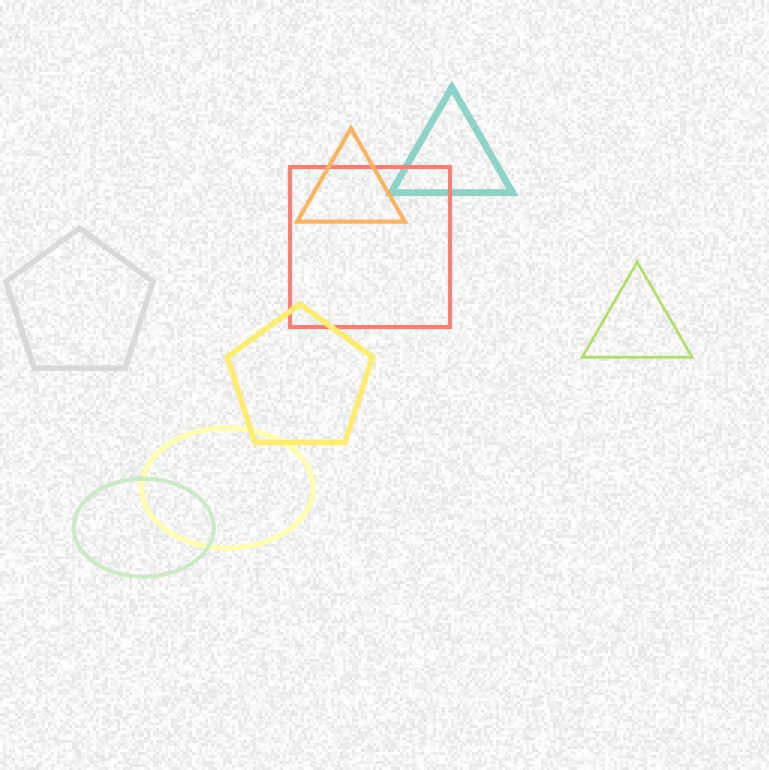[{"shape": "triangle", "thickness": 2.5, "radius": 0.46, "center": [0.587, 0.795]}, {"shape": "oval", "thickness": 2, "radius": 0.56, "center": [0.295, 0.366]}, {"shape": "square", "thickness": 1.5, "radius": 0.52, "center": [0.481, 0.679]}, {"shape": "triangle", "thickness": 1.5, "radius": 0.4, "center": [0.456, 0.753]}, {"shape": "triangle", "thickness": 1, "radius": 0.41, "center": [0.828, 0.577]}, {"shape": "pentagon", "thickness": 2, "radius": 0.5, "center": [0.103, 0.603]}, {"shape": "oval", "thickness": 1.5, "radius": 0.45, "center": [0.187, 0.315]}, {"shape": "pentagon", "thickness": 2, "radius": 0.5, "center": [0.389, 0.506]}]